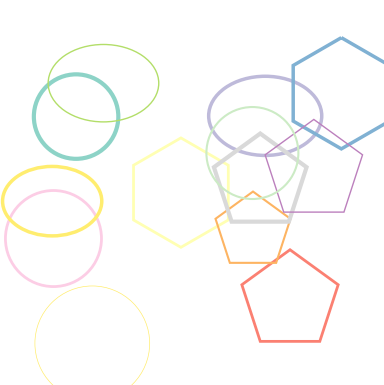[{"shape": "circle", "thickness": 3, "radius": 0.55, "center": [0.198, 0.697]}, {"shape": "hexagon", "thickness": 2, "radius": 0.71, "center": [0.47, 0.5]}, {"shape": "oval", "thickness": 2.5, "radius": 0.73, "center": [0.689, 0.699]}, {"shape": "pentagon", "thickness": 2, "radius": 0.66, "center": [0.753, 0.22]}, {"shape": "hexagon", "thickness": 2.5, "radius": 0.72, "center": [0.887, 0.758]}, {"shape": "pentagon", "thickness": 1.5, "radius": 0.51, "center": [0.657, 0.4]}, {"shape": "oval", "thickness": 1, "radius": 0.72, "center": [0.269, 0.784]}, {"shape": "circle", "thickness": 2, "radius": 0.62, "center": [0.139, 0.38]}, {"shape": "pentagon", "thickness": 3, "radius": 0.63, "center": [0.676, 0.527]}, {"shape": "pentagon", "thickness": 1, "radius": 0.67, "center": [0.815, 0.557]}, {"shape": "circle", "thickness": 1.5, "radius": 0.6, "center": [0.656, 0.603]}, {"shape": "circle", "thickness": 0.5, "radius": 0.75, "center": [0.24, 0.108]}, {"shape": "oval", "thickness": 2.5, "radius": 0.64, "center": [0.136, 0.478]}]